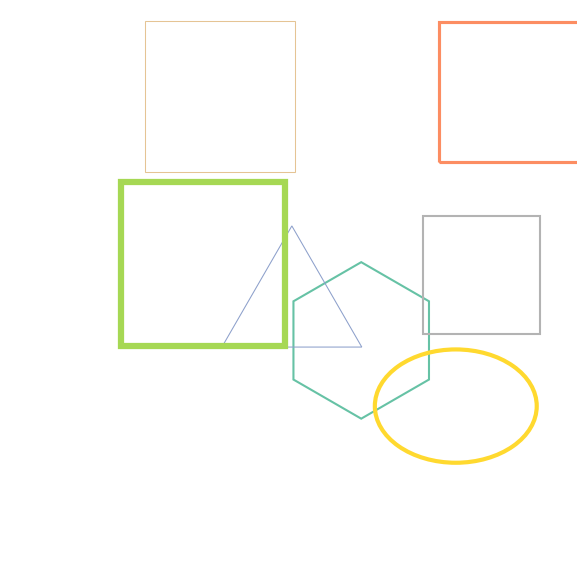[{"shape": "hexagon", "thickness": 1, "radius": 0.68, "center": [0.625, 0.41]}, {"shape": "square", "thickness": 1.5, "radius": 0.61, "center": [0.881, 0.84]}, {"shape": "triangle", "thickness": 0.5, "radius": 0.7, "center": [0.505, 0.468]}, {"shape": "square", "thickness": 3, "radius": 0.71, "center": [0.351, 0.542]}, {"shape": "oval", "thickness": 2, "radius": 0.7, "center": [0.789, 0.296]}, {"shape": "square", "thickness": 0.5, "radius": 0.65, "center": [0.381, 0.832]}, {"shape": "square", "thickness": 1, "radius": 0.51, "center": [0.834, 0.523]}]